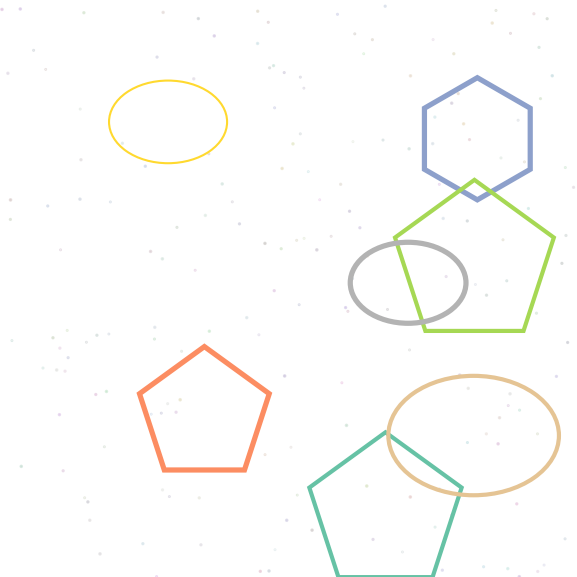[{"shape": "pentagon", "thickness": 2, "radius": 0.69, "center": [0.668, 0.112]}, {"shape": "pentagon", "thickness": 2.5, "radius": 0.59, "center": [0.354, 0.281]}, {"shape": "hexagon", "thickness": 2.5, "radius": 0.53, "center": [0.827, 0.759]}, {"shape": "pentagon", "thickness": 2, "radius": 0.72, "center": [0.822, 0.543]}, {"shape": "oval", "thickness": 1, "radius": 0.51, "center": [0.291, 0.788]}, {"shape": "oval", "thickness": 2, "radius": 0.74, "center": [0.82, 0.245]}, {"shape": "oval", "thickness": 2.5, "radius": 0.5, "center": [0.707, 0.509]}]